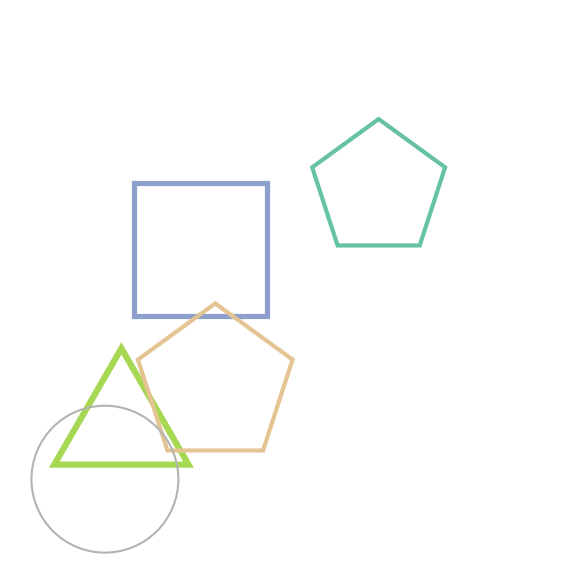[{"shape": "pentagon", "thickness": 2, "radius": 0.6, "center": [0.656, 0.672]}, {"shape": "square", "thickness": 2.5, "radius": 0.58, "center": [0.348, 0.568]}, {"shape": "triangle", "thickness": 3, "radius": 0.67, "center": [0.21, 0.262]}, {"shape": "pentagon", "thickness": 2, "radius": 0.7, "center": [0.373, 0.333]}, {"shape": "circle", "thickness": 1, "radius": 0.64, "center": [0.182, 0.169]}]